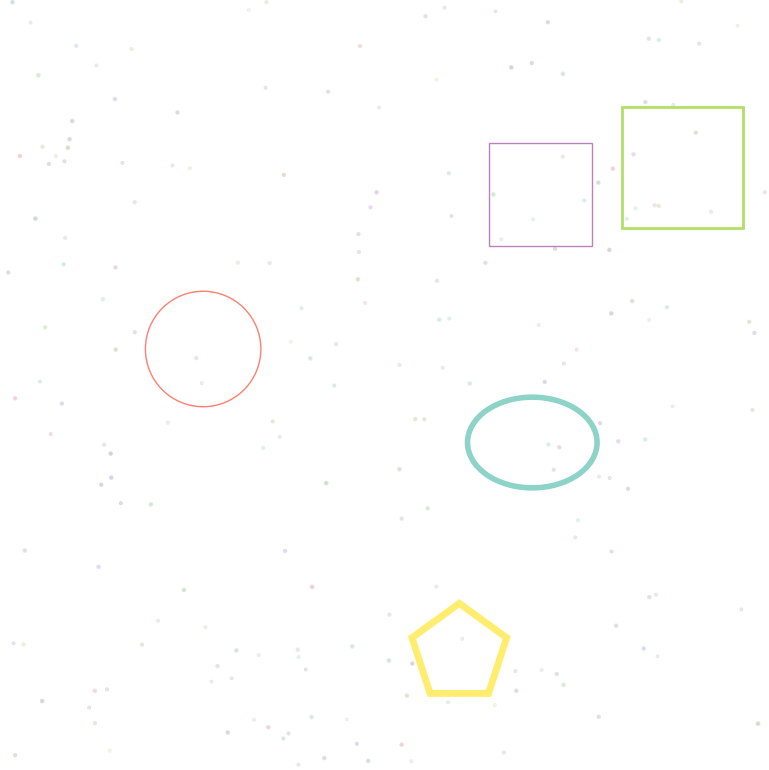[{"shape": "oval", "thickness": 2, "radius": 0.42, "center": [0.691, 0.425]}, {"shape": "circle", "thickness": 0.5, "radius": 0.37, "center": [0.264, 0.547]}, {"shape": "square", "thickness": 1, "radius": 0.39, "center": [0.886, 0.783]}, {"shape": "square", "thickness": 0.5, "radius": 0.34, "center": [0.702, 0.747]}, {"shape": "pentagon", "thickness": 2.5, "radius": 0.32, "center": [0.596, 0.152]}]